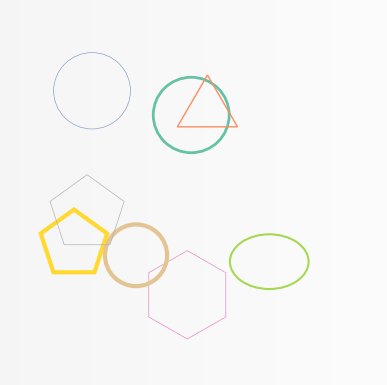[{"shape": "circle", "thickness": 2, "radius": 0.49, "center": [0.493, 0.701]}, {"shape": "triangle", "thickness": 1, "radius": 0.45, "center": [0.535, 0.715]}, {"shape": "circle", "thickness": 0.5, "radius": 0.5, "center": [0.238, 0.764]}, {"shape": "hexagon", "thickness": 0.5, "radius": 0.57, "center": [0.483, 0.234]}, {"shape": "oval", "thickness": 1.5, "radius": 0.51, "center": [0.695, 0.32]}, {"shape": "pentagon", "thickness": 3, "radius": 0.45, "center": [0.191, 0.366]}, {"shape": "circle", "thickness": 3, "radius": 0.4, "center": [0.351, 0.337]}, {"shape": "pentagon", "thickness": 0.5, "radius": 0.5, "center": [0.225, 0.446]}]